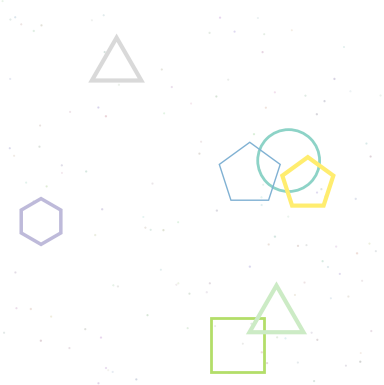[{"shape": "circle", "thickness": 2, "radius": 0.4, "center": [0.75, 0.583]}, {"shape": "hexagon", "thickness": 2.5, "radius": 0.3, "center": [0.107, 0.425]}, {"shape": "pentagon", "thickness": 1, "radius": 0.42, "center": [0.649, 0.547]}, {"shape": "square", "thickness": 2, "radius": 0.35, "center": [0.617, 0.104]}, {"shape": "triangle", "thickness": 3, "radius": 0.37, "center": [0.303, 0.828]}, {"shape": "triangle", "thickness": 3, "radius": 0.4, "center": [0.718, 0.178]}, {"shape": "pentagon", "thickness": 3, "radius": 0.35, "center": [0.8, 0.522]}]